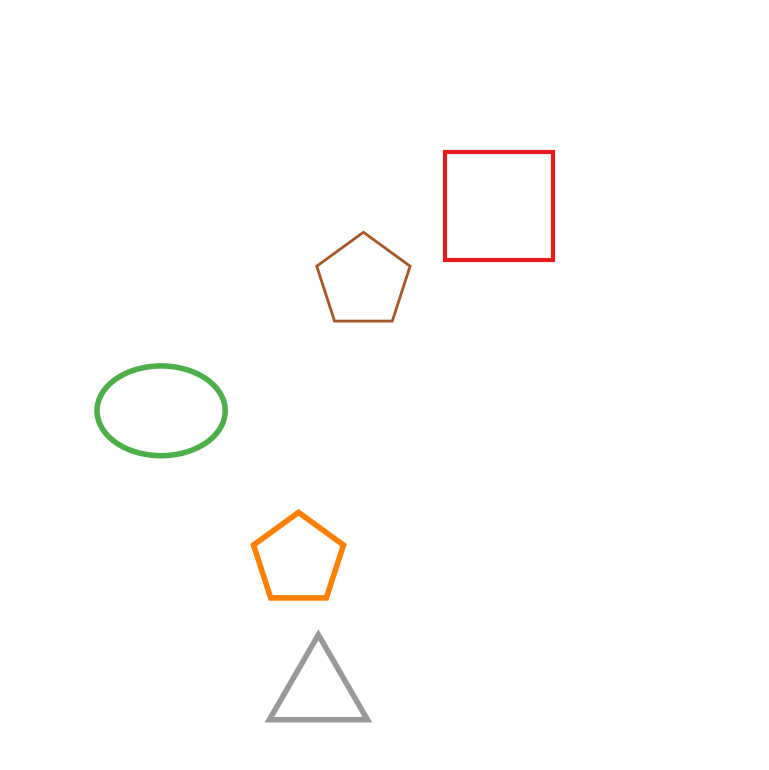[{"shape": "square", "thickness": 1.5, "radius": 0.35, "center": [0.648, 0.732]}, {"shape": "oval", "thickness": 2, "radius": 0.42, "center": [0.209, 0.466]}, {"shape": "pentagon", "thickness": 2, "radius": 0.31, "center": [0.388, 0.273]}, {"shape": "pentagon", "thickness": 1, "radius": 0.32, "center": [0.472, 0.635]}, {"shape": "triangle", "thickness": 2, "radius": 0.37, "center": [0.414, 0.102]}]